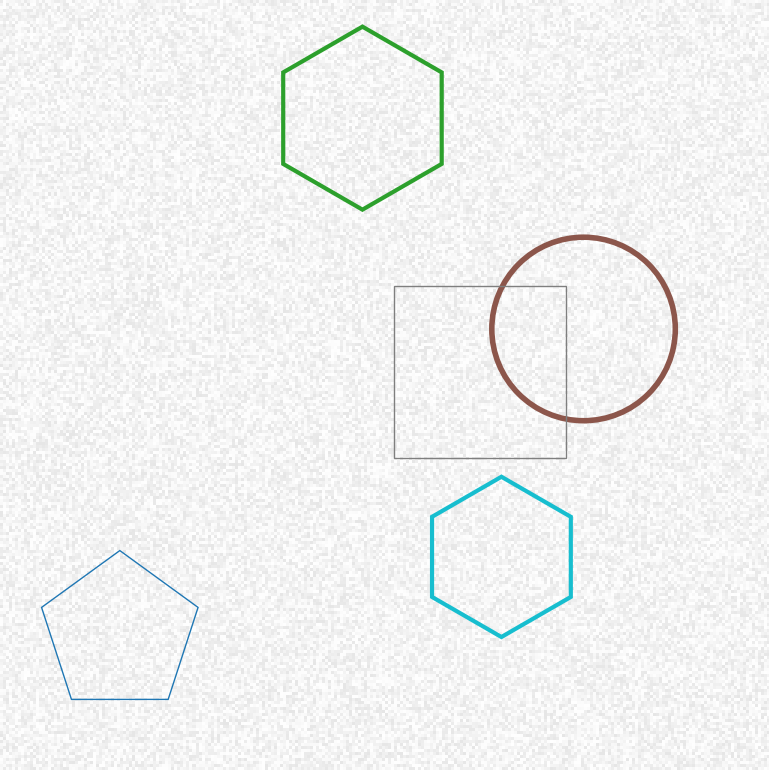[{"shape": "pentagon", "thickness": 0.5, "radius": 0.53, "center": [0.156, 0.178]}, {"shape": "hexagon", "thickness": 1.5, "radius": 0.59, "center": [0.471, 0.847]}, {"shape": "circle", "thickness": 2, "radius": 0.6, "center": [0.758, 0.573]}, {"shape": "square", "thickness": 0.5, "radius": 0.56, "center": [0.624, 0.517]}, {"shape": "hexagon", "thickness": 1.5, "radius": 0.52, "center": [0.651, 0.277]}]